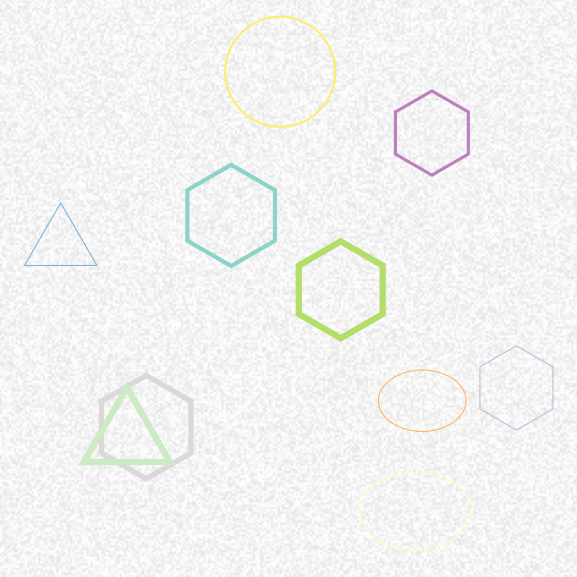[{"shape": "hexagon", "thickness": 2, "radius": 0.44, "center": [0.4, 0.626]}, {"shape": "oval", "thickness": 0.5, "radius": 0.48, "center": [0.719, 0.114]}, {"shape": "hexagon", "thickness": 0.5, "radius": 0.36, "center": [0.894, 0.327]}, {"shape": "triangle", "thickness": 0.5, "radius": 0.36, "center": [0.105, 0.576]}, {"shape": "oval", "thickness": 0.5, "radius": 0.38, "center": [0.731, 0.305]}, {"shape": "hexagon", "thickness": 3, "radius": 0.42, "center": [0.59, 0.497]}, {"shape": "hexagon", "thickness": 2.5, "radius": 0.45, "center": [0.253, 0.26]}, {"shape": "hexagon", "thickness": 1.5, "radius": 0.36, "center": [0.748, 0.769]}, {"shape": "triangle", "thickness": 3, "radius": 0.43, "center": [0.22, 0.242]}, {"shape": "circle", "thickness": 1, "radius": 0.48, "center": [0.485, 0.875]}]